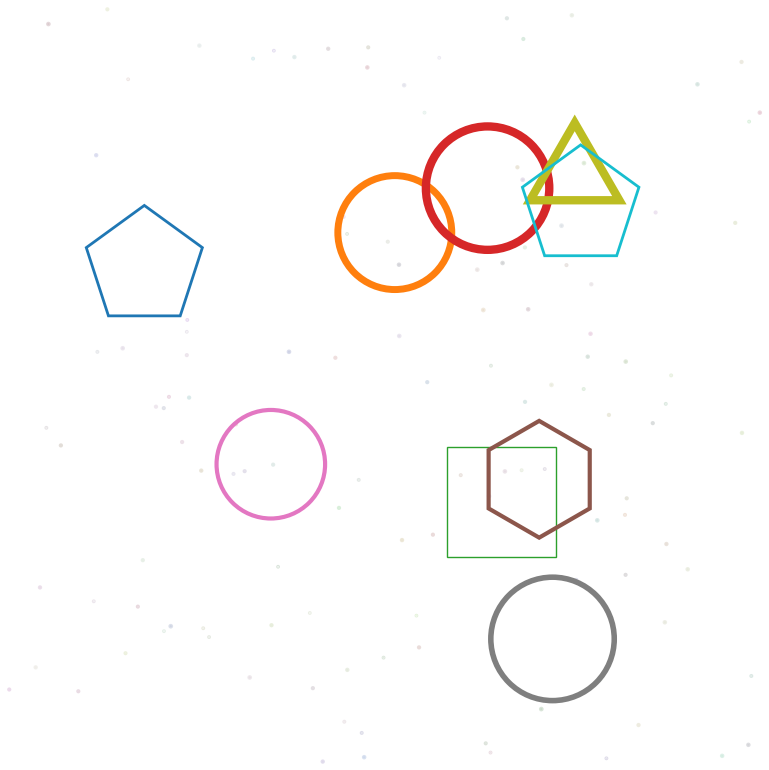[{"shape": "pentagon", "thickness": 1, "radius": 0.4, "center": [0.187, 0.654]}, {"shape": "circle", "thickness": 2.5, "radius": 0.37, "center": [0.513, 0.698]}, {"shape": "square", "thickness": 0.5, "radius": 0.35, "center": [0.652, 0.348]}, {"shape": "circle", "thickness": 3, "radius": 0.4, "center": [0.633, 0.756]}, {"shape": "hexagon", "thickness": 1.5, "radius": 0.38, "center": [0.7, 0.378]}, {"shape": "circle", "thickness": 1.5, "radius": 0.35, "center": [0.352, 0.397]}, {"shape": "circle", "thickness": 2, "radius": 0.4, "center": [0.718, 0.17]}, {"shape": "triangle", "thickness": 3, "radius": 0.33, "center": [0.746, 0.773]}, {"shape": "pentagon", "thickness": 1, "radius": 0.4, "center": [0.754, 0.732]}]